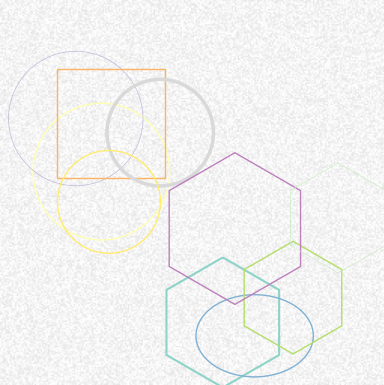[{"shape": "hexagon", "thickness": 1.5, "radius": 0.84, "center": [0.579, 0.162]}, {"shape": "circle", "thickness": 1, "radius": 0.89, "center": [0.263, 0.554]}, {"shape": "circle", "thickness": 0.5, "radius": 0.87, "center": [0.197, 0.692]}, {"shape": "oval", "thickness": 1, "radius": 0.76, "center": [0.661, 0.128]}, {"shape": "square", "thickness": 1, "radius": 0.71, "center": [0.288, 0.679]}, {"shape": "hexagon", "thickness": 1, "radius": 0.73, "center": [0.761, 0.227]}, {"shape": "circle", "thickness": 2.5, "radius": 0.69, "center": [0.416, 0.656]}, {"shape": "hexagon", "thickness": 1, "radius": 0.98, "center": [0.61, 0.406]}, {"shape": "hexagon", "thickness": 0.5, "radius": 0.71, "center": [0.878, 0.434]}, {"shape": "circle", "thickness": 1, "radius": 0.67, "center": [0.283, 0.476]}]